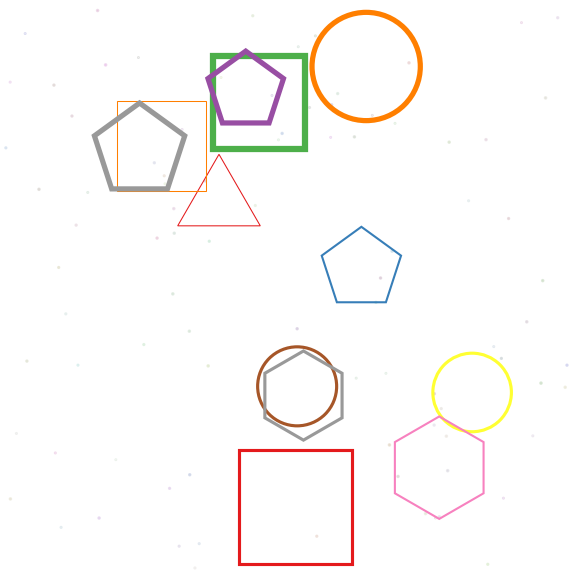[{"shape": "triangle", "thickness": 0.5, "radius": 0.41, "center": [0.379, 0.649]}, {"shape": "square", "thickness": 1.5, "radius": 0.49, "center": [0.511, 0.121]}, {"shape": "pentagon", "thickness": 1, "radius": 0.36, "center": [0.626, 0.534]}, {"shape": "square", "thickness": 3, "radius": 0.4, "center": [0.448, 0.822]}, {"shape": "pentagon", "thickness": 2.5, "radius": 0.34, "center": [0.426, 0.842]}, {"shape": "square", "thickness": 0.5, "radius": 0.39, "center": [0.28, 0.747]}, {"shape": "circle", "thickness": 2.5, "radius": 0.47, "center": [0.634, 0.884]}, {"shape": "circle", "thickness": 1.5, "radius": 0.34, "center": [0.818, 0.32]}, {"shape": "circle", "thickness": 1.5, "radius": 0.34, "center": [0.515, 0.33]}, {"shape": "hexagon", "thickness": 1, "radius": 0.44, "center": [0.761, 0.189]}, {"shape": "hexagon", "thickness": 1.5, "radius": 0.39, "center": [0.525, 0.314]}, {"shape": "pentagon", "thickness": 2.5, "radius": 0.41, "center": [0.242, 0.739]}]